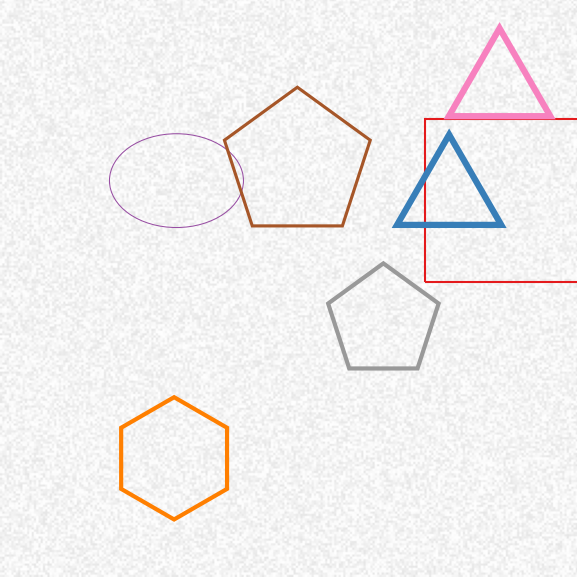[{"shape": "square", "thickness": 1, "radius": 0.71, "center": [0.877, 0.652]}, {"shape": "triangle", "thickness": 3, "radius": 0.52, "center": [0.778, 0.662]}, {"shape": "oval", "thickness": 0.5, "radius": 0.58, "center": [0.306, 0.686]}, {"shape": "hexagon", "thickness": 2, "radius": 0.53, "center": [0.301, 0.205]}, {"shape": "pentagon", "thickness": 1.5, "radius": 0.66, "center": [0.515, 0.715]}, {"shape": "triangle", "thickness": 3, "radius": 0.51, "center": [0.865, 0.849]}, {"shape": "pentagon", "thickness": 2, "radius": 0.5, "center": [0.664, 0.442]}]